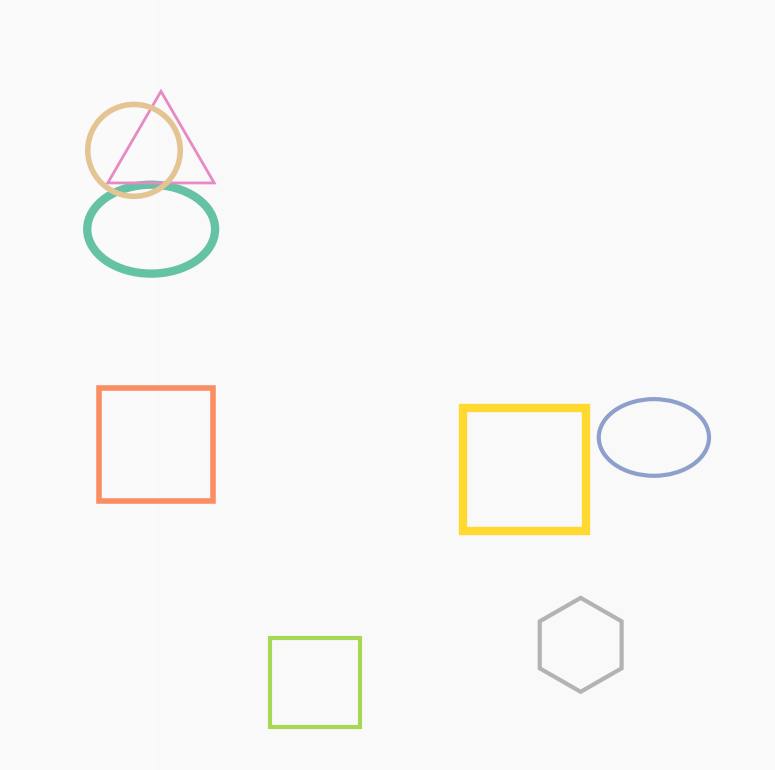[{"shape": "oval", "thickness": 3, "radius": 0.41, "center": [0.195, 0.702]}, {"shape": "square", "thickness": 2, "radius": 0.37, "center": [0.201, 0.423]}, {"shape": "oval", "thickness": 1.5, "radius": 0.36, "center": [0.844, 0.432]}, {"shape": "triangle", "thickness": 1, "radius": 0.4, "center": [0.208, 0.802]}, {"shape": "square", "thickness": 1.5, "radius": 0.29, "center": [0.407, 0.114]}, {"shape": "square", "thickness": 3, "radius": 0.4, "center": [0.677, 0.39]}, {"shape": "circle", "thickness": 2, "radius": 0.3, "center": [0.173, 0.805]}, {"shape": "hexagon", "thickness": 1.5, "radius": 0.3, "center": [0.749, 0.163]}]